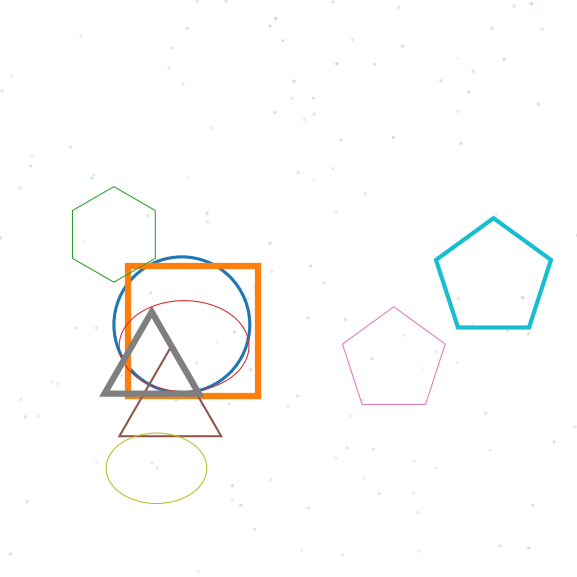[{"shape": "circle", "thickness": 1.5, "radius": 0.59, "center": [0.315, 0.437]}, {"shape": "square", "thickness": 3, "radius": 0.56, "center": [0.334, 0.426]}, {"shape": "hexagon", "thickness": 0.5, "radius": 0.41, "center": [0.197, 0.593]}, {"shape": "oval", "thickness": 0.5, "radius": 0.56, "center": [0.319, 0.4]}, {"shape": "triangle", "thickness": 1, "radius": 0.51, "center": [0.295, 0.295]}, {"shape": "pentagon", "thickness": 0.5, "radius": 0.47, "center": [0.682, 0.374]}, {"shape": "triangle", "thickness": 3, "radius": 0.47, "center": [0.263, 0.365]}, {"shape": "oval", "thickness": 0.5, "radius": 0.44, "center": [0.271, 0.188]}, {"shape": "pentagon", "thickness": 2, "radius": 0.52, "center": [0.855, 0.517]}]